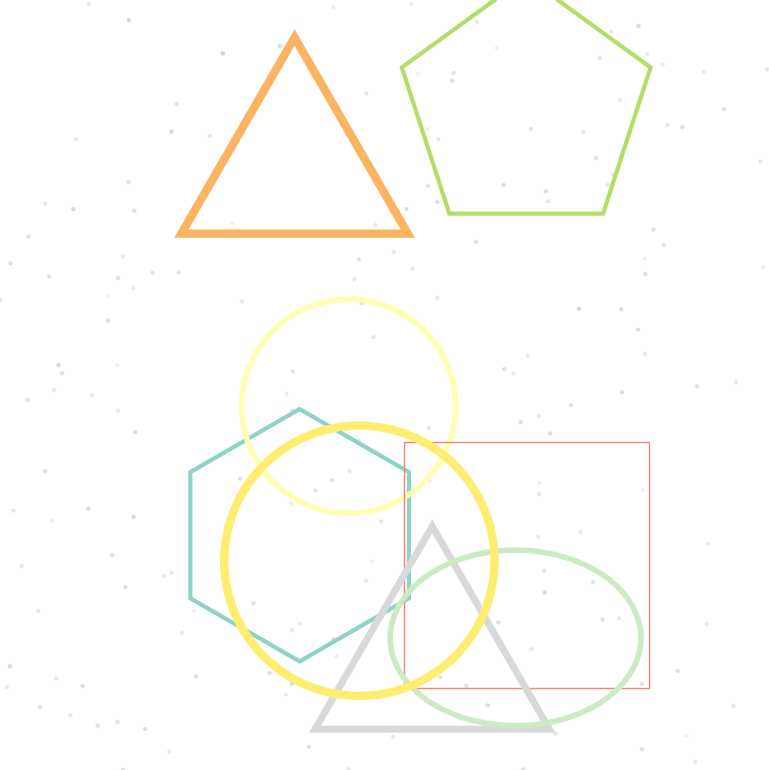[{"shape": "hexagon", "thickness": 1.5, "radius": 0.82, "center": [0.389, 0.305]}, {"shape": "circle", "thickness": 2, "radius": 0.69, "center": [0.453, 0.472]}, {"shape": "square", "thickness": 0.5, "radius": 0.8, "center": [0.684, 0.266]}, {"shape": "triangle", "thickness": 3, "radius": 0.85, "center": [0.383, 0.781]}, {"shape": "pentagon", "thickness": 1.5, "radius": 0.85, "center": [0.683, 0.86]}, {"shape": "triangle", "thickness": 2.5, "radius": 0.88, "center": [0.561, 0.141]}, {"shape": "oval", "thickness": 2, "radius": 0.81, "center": [0.67, 0.172]}, {"shape": "circle", "thickness": 3, "radius": 0.88, "center": [0.467, 0.272]}]